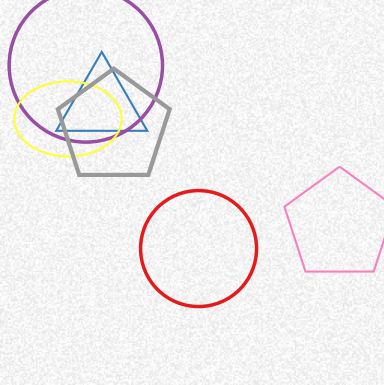[{"shape": "circle", "thickness": 2.5, "radius": 0.75, "center": [0.516, 0.354]}, {"shape": "triangle", "thickness": 1.5, "radius": 0.68, "center": [0.264, 0.729]}, {"shape": "circle", "thickness": 2.5, "radius": 1.0, "center": [0.223, 0.83]}, {"shape": "oval", "thickness": 1.5, "radius": 0.7, "center": [0.177, 0.691]}, {"shape": "pentagon", "thickness": 1.5, "radius": 0.75, "center": [0.882, 0.417]}, {"shape": "pentagon", "thickness": 3, "radius": 0.76, "center": [0.295, 0.669]}]